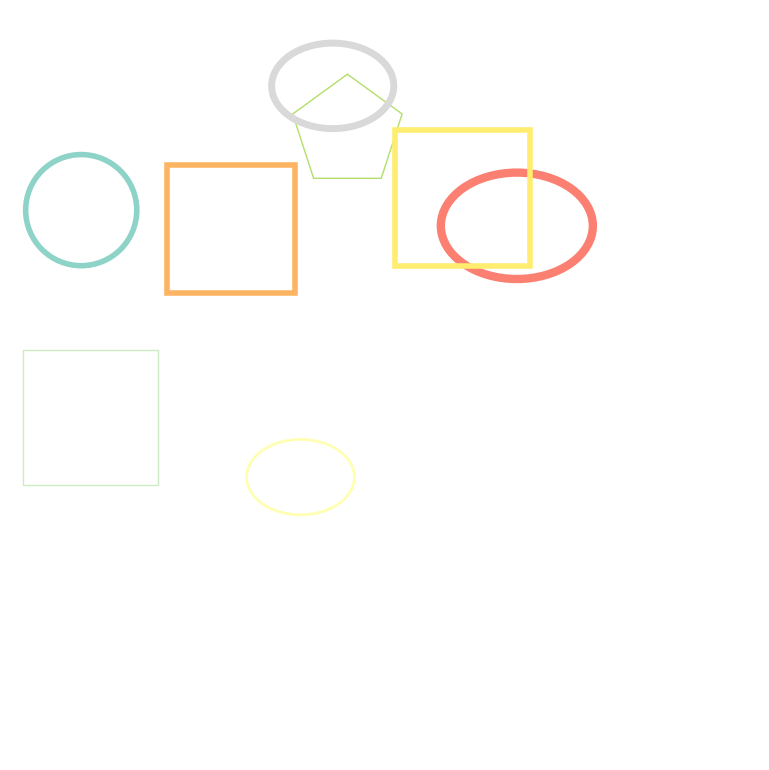[{"shape": "circle", "thickness": 2, "radius": 0.36, "center": [0.105, 0.727]}, {"shape": "oval", "thickness": 1, "radius": 0.35, "center": [0.39, 0.38]}, {"shape": "oval", "thickness": 3, "radius": 0.49, "center": [0.671, 0.707]}, {"shape": "square", "thickness": 2, "radius": 0.41, "center": [0.3, 0.703]}, {"shape": "pentagon", "thickness": 0.5, "radius": 0.37, "center": [0.451, 0.829]}, {"shape": "oval", "thickness": 2.5, "radius": 0.4, "center": [0.432, 0.888]}, {"shape": "square", "thickness": 0.5, "radius": 0.44, "center": [0.118, 0.458]}, {"shape": "square", "thickness": 2, "radius": 0.44, "center": [0.601, 0.742]}]